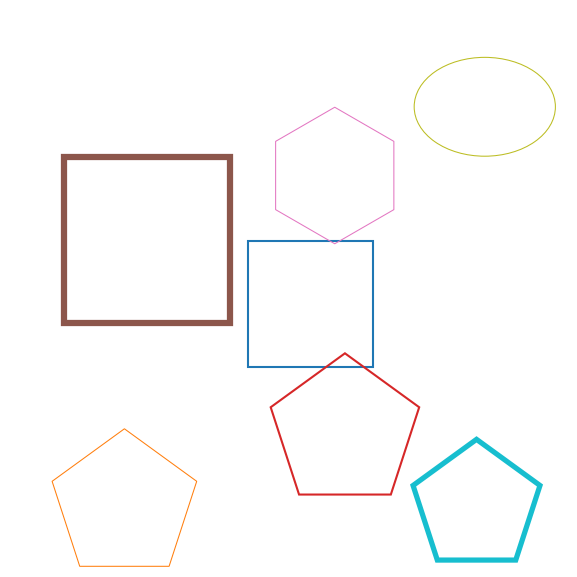[{"shape": "square", "thickness": 1, "radius": 0.54, "center": [0.538, 0.473]}, {"shape": "pentagon", "thickness": 0.5, "radius": 0.66, "center": [0.215, 0.125]}, {"shape": "pentagon", "thickness": 1, "radius": 0.68, "center": [0.597, 0.252]}, {"shape": "square", "thickness": 3, "radius": 0.72, "center": [0.255, 0.584]}, {"shape": "hexagon", "thickness": 0.5, "radius": 0.59, "center": [0.58, 0.695]}, {"shape": "oval", "thickness": 0.5, "radius": 0.61, "center": [0.839, 0.814]}, {"shape": "pentagon", "thickness": 2.5, "radius": 0.58, "center": [0.825, 0.123]}]